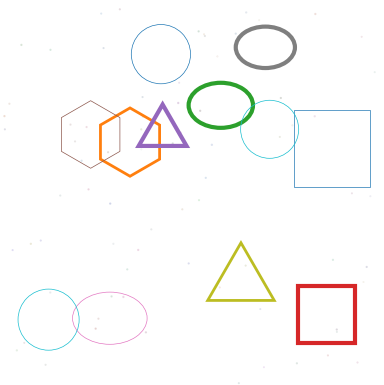[{"shape": "square", "thickness": 0.5, "radius": 0.5, "center": [0.862, 0.615]}, {"shape": "circle", "thickness": 0.5, "radius": 0.38, "center": [0.418, 0.859]}, {"shape": "hexagon", "thickness": 2, "radius": 0.44, "center": [0.338, 0.631]}, {"shape": "oval", "thickness": 3, "radius": 0.42, "center": [0.574, 0.726]}, {"shape": "square", "thickness": 3, "radius": 0.37, "center": [0.847, 0.184]}, {"shape": "triangle", "thickness": 3, "radius": 0.36, "center": [0.422, 0.657]}, {"shape": "hexagon", "thickness": 0.5, "radius": 0.44, "center": [0.235, 0.651]}, {"shape": "oval", "thickness": 0.5, "radius": 0.48, "center": [0.285, 0.173]}, {"shape": "oval", "thickness": 3, "radius": 0.38, "center": [0.689, 0.877]}, {"shape": "triangle", "thickness": 2, "radius": 0.5, "center": [0.626, 0.27]}, {"shape": "circle", "thickness": 0.5, "radius": 0.38, "center": [0.7, 0.664]}, {"shape": "circle", "thickness": 0.5, "radius": 0.4, "center": [0.126, 0.17]}]